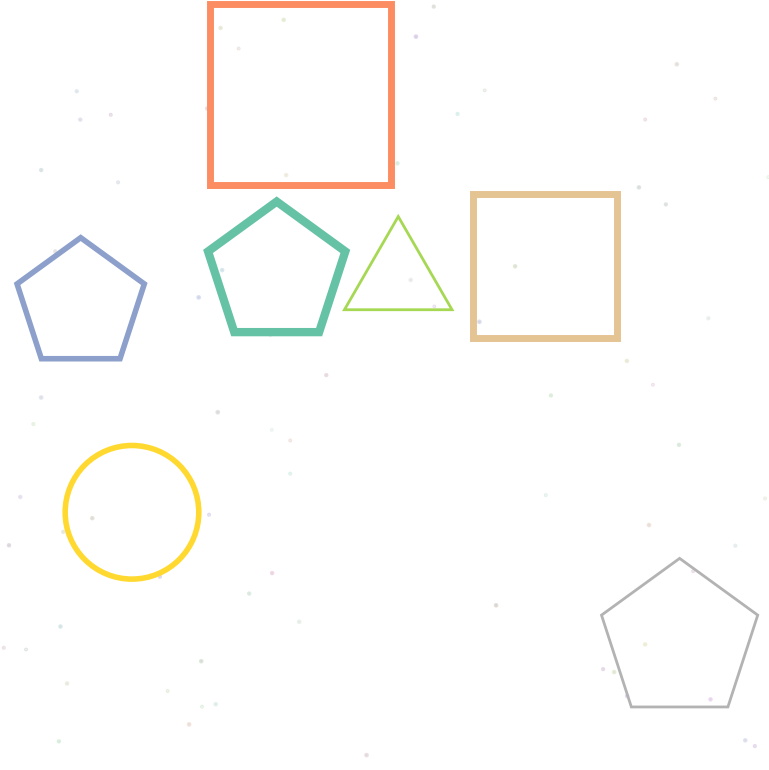[{"shape": "pentagon", "thickness": 3, "radius": 0.47, "center": [0.359, 0.645]}, {"shape": "square", "thickness": 2.5, "radius": 0.59, "center": [0.39, 0.877]}, {"shape": "pentagon", "thickness": 2, "radius": 0.43, "center": [0.105, 0.604]}, {"shape": "triangle", "thickness": 1, "radius": 0.4, "center": [0.517, 0.638]}, {"shape": "circle", "thickness": 2, "radius": 0.43, "center": [0.171, 0.335]}, {"shape": "square", "thickness": 2.5, "radius": 0.47, "center": [0.708, 0.654]}, {"shape": "pentagon", "thickness": 1, "radius": 0.53, "center": [0.883, 0.168]}]